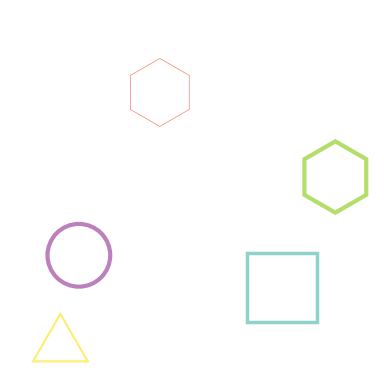[{"shape": "square", "thickness": 2.5, "radius": 0.45, "center": [0.732, 0.253]}, {"shape": "hexagon", "thickness": 0.5, "radius": 0.44, "center": [0.415, 0.76]}, {"shape": "hexagon", "thickness": 3, "radius": 0.46, "center": [0.871, 0.54]}, {"shape": "circle", "thickness": 3, "radius": 0.41, "center": [0.205, 0.337]}, {"shape": "triangle", "thickness": 1.5, "radius": 0.41, "center": [0.157, 0.102]}]